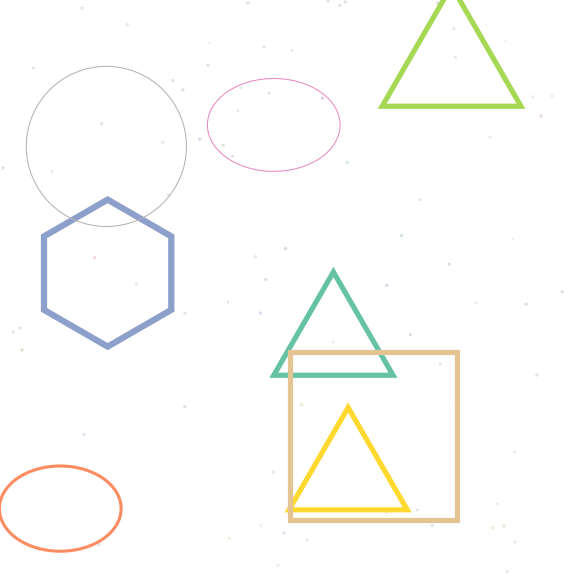[{"shape": "triangle", "thickness": 2.5, "radius": 0.6, "center": [0.577, 0.409]}, {"shape": "oval", "thickness": 1.5, "radius": 0.53, "center": [0.104, 0.118]}, {"shape": "hexagon", "thickness": 3, "radius": 0.64, "center": [0.186, 0.526]}, {"shape": "oval", "thickness": 0.5, "radius": 0.57, "center": [0.474, 0.783]}, {"shape": "triangle", "thickness": 2.5, "radius": 0.69, "center": [0.782, 0.885]}, {"shape": "triangle", "thickness": 2.5, "radius": 0.59, "center": [0.603, 0.175]}, {"shape": "square", "thickness": 2.5, "radius": 0.72, "center": [0.647, 0.244]}, {"shape": "circle", "thickness": 0.5, "radius": 0.69, "center": [0.184, 0.746]}]